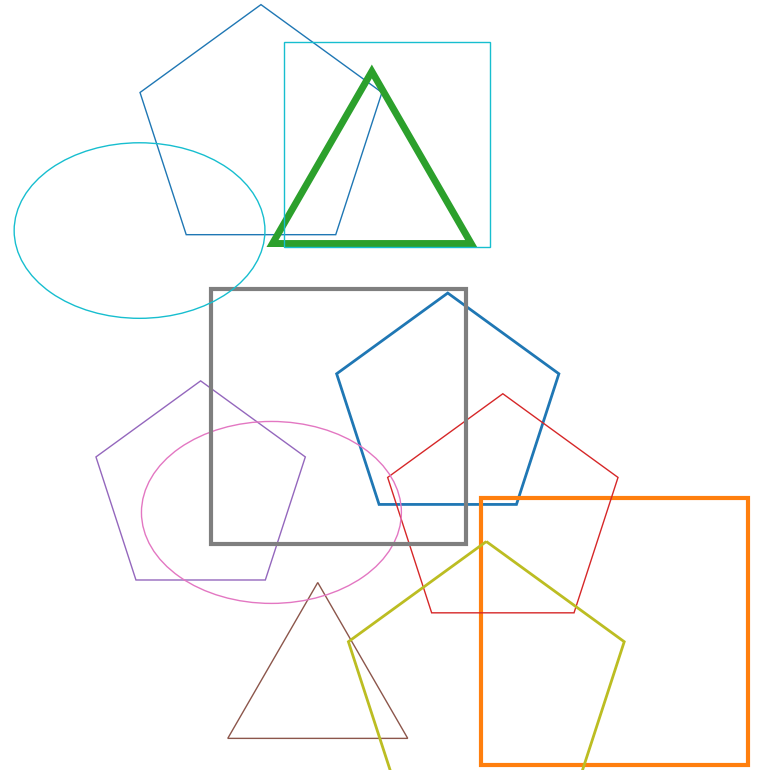[{"shape": "pentagon", "thickness": 0.5, "radius": 0.83, "center": [0.339, 0.829]}, {"shape": "pentagon", "thickness": 1, "radius": 0.76, "center": [0.582, 0.468]}, {"shape": "square", "thickness": 1.5, "radius": 0.87, "center": [0.798, 0.18]}, {"shape": "triangle", "thickness": 2.5, "radius": 0.74, "center": [0.483, 0.758]}, {"shape": "pentagon", "thickness": 0.5, "radius": 0.79, "center": [0.653, 0.331]}, {"shape": "pentagon", "thickness": 0.5, "radius": 0.71, "center": [0.261, 0.362]}, {"shape": "triangle", "thickness": 0.5, "radius": 0.67, "center": [0.413, 0.109]}, {"shape": "oval", "thickness": 0.5, "radius": 0.84, "center": [0.352, 0.335]}, {"shape": "square", "thickness": 1.5, "radius": 0.83, "center": [0.44, 0.459]}, {"shape": "pentagon", "thickness": 1, "radius": 0.94, "center": [0.632, 0.108]}, {"shape": "oval", "thickness": 0.5, "radius": 0.81, "center": [0.181, 0.701]}, {"shape": "square", "thickness": 0.5, "radius": 0.67, "center": [0.503, 0.812]}]